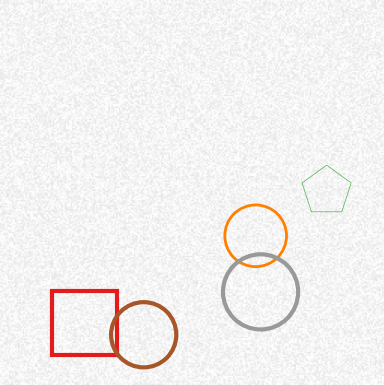[{"shape": "square", "thickness": 3, "radius": 0.42, "center": [0.219, 0.161]}, {"shape": "pentagon", "thickness": 0.5, "radius": 0.34, "center": [0.848, 0.504]}, {"shape": "circle", "thickness": 2, "radius": 0.4, "center": [0.664, 0.388]}, {"shape": "circle", "thickness": 3, "radius": 0.42, "center": [0.373, 0.13]}, {"shape": "circle", "thickness": 3, "radius": 0.49, "center": [0.677, 0.242]}]